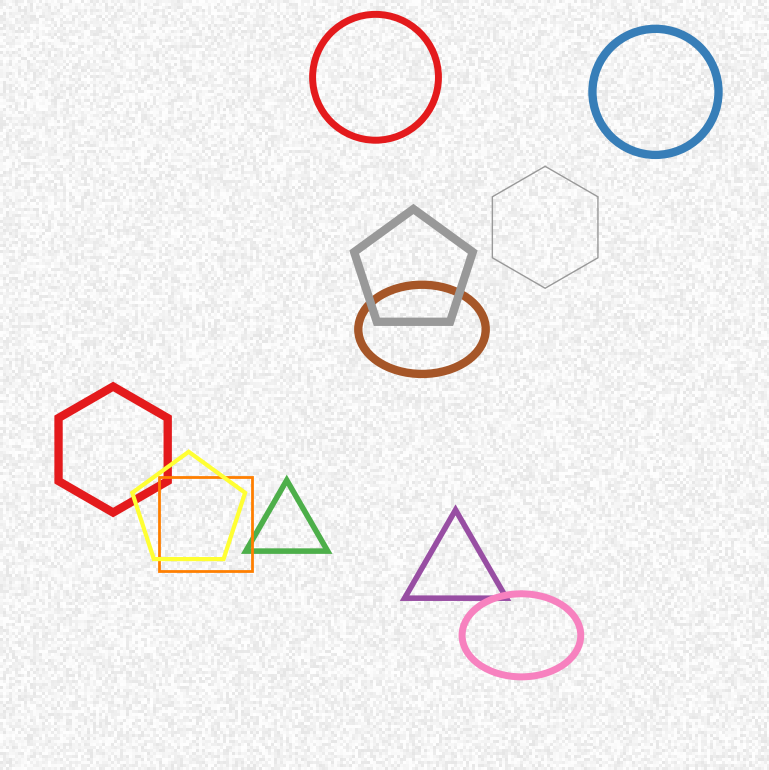[{"shape": "circle", "thickness": 2.5, "radius": 0.41, "center": [0.488, 0.9]}, {"shape": "hexagon", "thickness": 3, "radius": 0.41, "center": [0.147, 0.416]}, {"shape": "circle", "thickness": 3, "radius": 0.41, "center": [0.851, 0.881]}, {"shape": "triangle", "thickness": 2, "radius": 0.31, "center": [0.372, 0.315]}, {"shape": "triangle", "thickness": 2, "radius": 0.38, "center": [0.592, 0.261]}, {"shape": "square", "thickness": 1, "radius": 0.3, "center": [0.267, 0.32]}, {"shape": "pentagon", "thickness": 1.5, "radius": 0.39, "center": [0.245, 0.336]}, {"shape": "oval", "thickness": 3, "radius": 0.41, "center": [0.548, 0.572]}, {"shape": "oval", "thickness": 2.5, "radius": 0.39, "center": [0.677, 0.175]}, {"shape": "hexagon", "thickness": 0.5, "radius": 0.4, "center": [0.708, 0.705]}, {"shape": "pentagon", "thickness": 3, "radius": 0.4, "center": [0.537, 0.648]}]